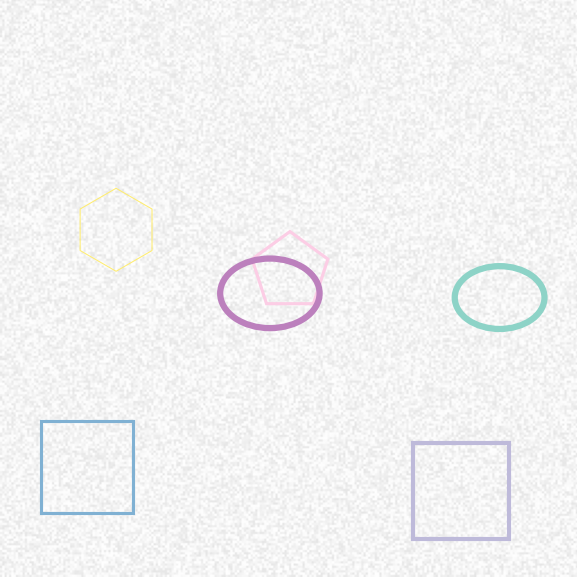[{"shape": "oval", "thickness": 3, "radius": 0.39, "center": [0.865, 0.484]}, {"shape": "square", "thickness": 2, "radius": 0.41, "center": [0.798, 0.149]}, {"shape": "square", "thickness": 1.5, "radius": 0.4, "center": [0.151, 0.19]}, {"shape": "pentagon", "thickness": 1.5, "radius": 0.35, "center": [0.502, 0.529]}, {"shape": "oval", "thickness": 3, "radius": 0.43, "center": [0.467, 0.491]}, {"shape": "hexagon", "thickness": 0.5, "radius": 0.36, "center": [0.201, 0.601]}]